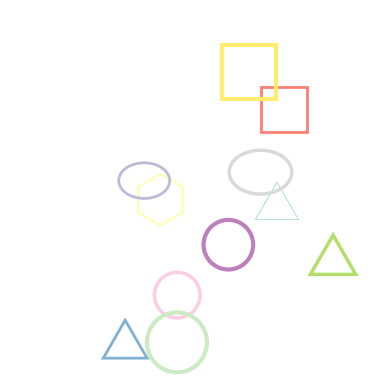[{"shape": "triangle", "thickness": 0.5, "radius": 0.32, "center": [0.719, 0.462]}, {"shape": "hexagon", "thickness": 1.5, "radius": 0.33, "center": [0.416, 0.481]}, {"shape": "oval", "thickness": 2, "radius": 0.33, "center": [0.375, 0.531]}, {"shape": "square", "thickness": 2, "radius": 0.3, "center": [0.738, 0.716]}, {"shape": "triangle", "thickness": 2, "radius": 0.33, "center": [0.325, 0.103]}, {"shape": "triangle", "thickness": 2.5, "radius": 0.34, "center": [0.865, 0.321]}, {"shape": "circle", "thickness": 2.5, "radius": 0.3, "center": [0.46, 0.233]}, {"shape": "oval", "thickness": 2.5, "radius": 0.41, "center": [0.677, 0.553]}, {"shape": "circle", "thickness": 3, "radius": 0.32, "center": [0.593, 0.364]}, {"shape": "circle", "thickness": 3, "radius": 0.39, "center": [0.46, 0.111]}, {"shape": "square", "thickness": 3, "radius": 0.35, "center": [0.646, 0.813]}]